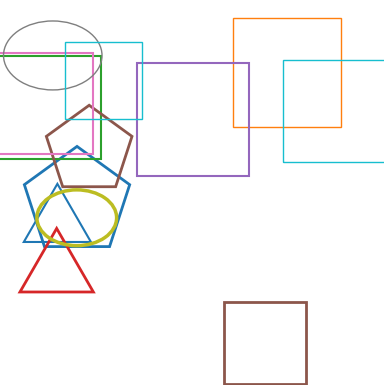[{"shape": "triangle", "thickness": 1.5, "radius": 0.5, "center": [0.149, 0.422]}, {"shape": "pentagon", "thickness": 2, "radius": 0.72, "center": [0.2, 0.476]}, {"shape": "square", "thickness": 1, "radius": 0.7, "center": [0.746, 0.812]}, {"shape": "square", "thickness": 1.5, "radius": 0.67, "center": [0.129, 0.72]}, {"shape": "triangle", "thickness": 2, "radius": 0.55, "center": [0.147, 0.297]}, {"shape": "square", "thickness": 1.5, "radius": 0.73, "center": [0.501, 0.69]}, {"shape": "square", "thickness": 2, "radius": 0.53, "center": [0.689, 0.109]}, {"shape": "pentagon", "thickness": 2, "radius": 0.58, "center": [0.232, 0.61]}, {"shape": "square", "thickness": 1.5, "radius": 0.66, "center": [0.11, 0.732]}, {"shape": "oval", "thickness": 1, "radius": 0.64, "center": [0.137, 0.856]}, {"shape": "oval", "thickness": 2.5, "radius": 0.52, "center": [0.199, 0.434]}, {"shape": "square", "thickness": 1, "radius": 0.5, "center": [0.269, 0.79]}, {"shape": "square", "thickness": 1, "radius": 0.67, "center": [0.868, 0.711]}]